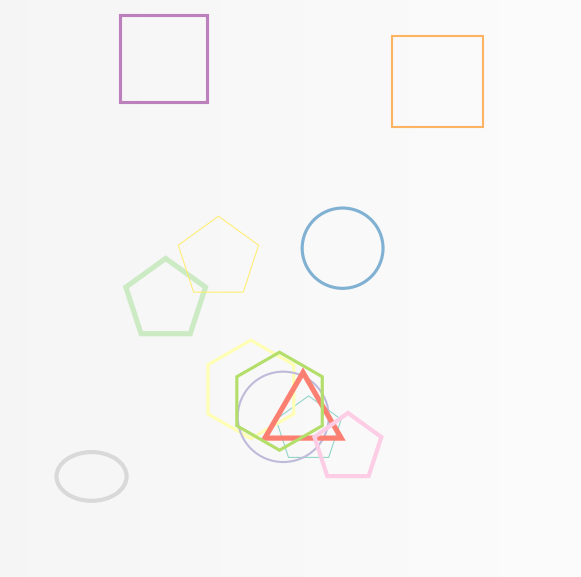[{"shape": "pentagon", "thickness": 0.5, "radius": 0.29, "center": [0.531, 0.255]}, {"shape": "hexagon", "thickness": 1.5, "radius": 0.43, "center": [0.432, 0.325]}, {"shape": "circle", "thickness": 1, "radius": 0.39, "center": [0.487, 0.277]}, {"shape": "triangle", "thickness": 2.5, "radius": 0.38, "center": [0.521, 0.278]}, {"shape": "circle", "thickness": 1.5, "radius": 0.35, "center": [0.589, 0.569]}, {"shape": "square", "thickness": 1, "radius": 0.39, "center": [0.753, 0.858]}, {"shape": "hexagon", "thickness": 1.5, "radius": 0.42, "center": [0.481, 0.304]}, {"shape": "pentagon", "thickness": 2, "radius": 0.3, "center": [0.599, 0.224]}, {"shape": "oval", "thickness": 2, "radius": 0.3, "center": [0.158, 0.174]}, {"shape": "square", "thickness": 1.5, "radius": 0.38, "center": [0.281, 0.898]}, {"shape": "pentagon", "thickness": 2.5, "radius": 0.36, "center": [0.285, 0.48]}, {"shape": "pentagon", "thickness": 0.5, "radius": 0.36, "center": [0.376, 0.552]}]